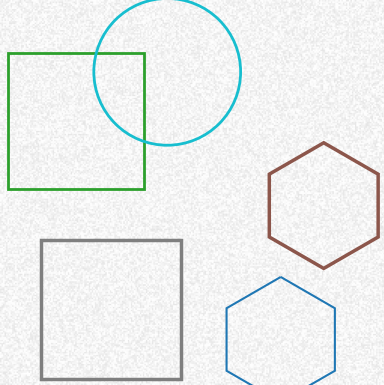[{"shape": "hexagon", "thickness": 1.5, "radius": 0.81, "center": [0.729, 0.118]}, {"shape": "square", "thickness": 2, "radius": 0.88, "center": [0.197, 0.685]}, {"shape": "hexagon", "thickness": 2.5, "radius": 0.82, "center": [0.841, 0.466]}, {"shape": "square", "thickness": 2.5, "radius": 0.91, "center": [0.289, 0.197]}, {"shape": "circle", "thickness": 2, "radius": 0.95, "center": [0.434, 0.813]}]